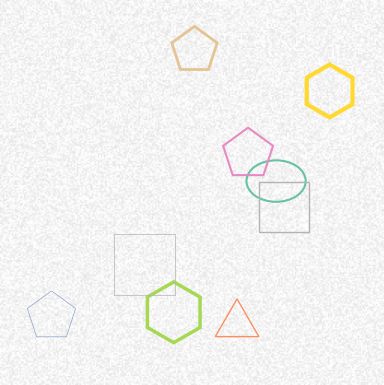[{"shape": "oval", "thickness": 1.5, "radius": 0.38, "center": [0.717, 0.53]}, {"shape": "triangle", "thickness": 1, "radius": 0.33, "center": [0.616, 0.158]}, {"shape": "pentagon", "thickness": 0.5, "radius": 0.33, "center": [0.134, 0.179]}, {"shape": "pentagon", "thickness": 1.5, "radius": 0.34, "center": [0.644, 0.6]}, {"shape": "hexagon", "thickness": 2.5, "radius": 0.39, "center": [0.451, 0.189]}, {"shape": "hexagon", "thickness": 3, "radius": 0.34, "center": [0.856, 0.764]}, {"shape": "pentagon", "thickness": 2, "radius": 0.31, "center": [0.505, 0.87]}, {"shape": "square", "thickness": 1, "radius": 0.32, "center": [0.737, 0.462]}, {"shape": "square", "thickness": 0.5, "radius": 0.39, "center": [0.375, 0.312]}]